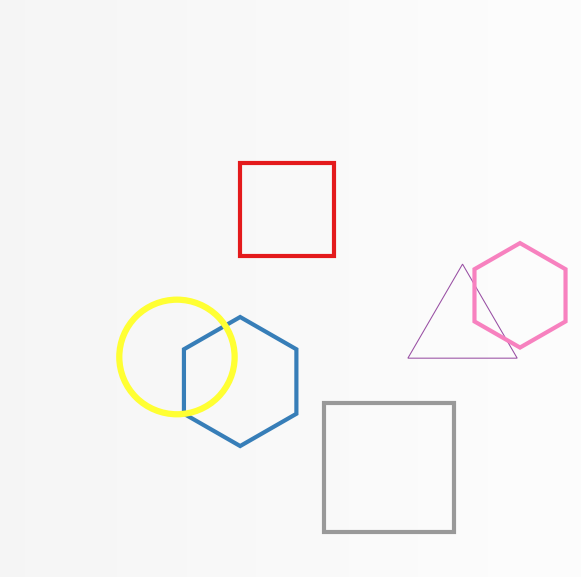[{"shape": "square", "thickness": 2, "radius": 0.4, "center": [0.494, 0.636]}, {"shape": "hexagon", "thickness": 2, "radius": 0.56, "center": [0.413, 0.338]}, {"shape": "triangle", "thickness": 0.5, "radius": 0.54, "center": [0.796, 0.433]}, {"shape": "circle", "thickness": 3, "radius": 0.5, "center": [0.304, 0.381]}, {"shape": "hexagon", "thickness": 2, "radius": 0.45, "center": [0.895, 0.488]}, {"shape": "square", "thickness": 2, "radius": 0.56, "center": [0.669, 0.189]}]